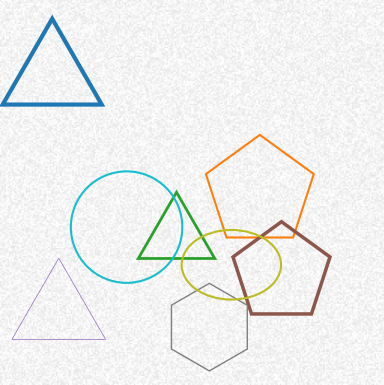[{"shape": "triangle", "thickness": 3, "radius": 0.74, "center": [0.136, 0.803]}, {"shape": "pentagon", "thickness": 1.5, "radius": 0.74, "center": [0.675, 0.502]}, {"shape": "triangle", "thickness": 2, "radius": 0.57, "center": [0.458, 0.386]}, {"shape": "triangle", "thickness": 0.5, "radius": 0.7, "center": [0.153, 0.189]}, {"shape": "pentagon", "thickness": 2.5, "radius": 0.66, "center": [0.731, 0.292]}, {"shape": "hexagon", "thickness": 1, "radius": 0.57, "center": [0.544, 0.15]}, {"shape": "oval", "thickness": 1.5, "radius": 0.65, "center": [0.601, 0.312]}, {"shape": "circle", "thickness": 1.5, "radius": 0.72, "center": [0.329, 0.41]}]